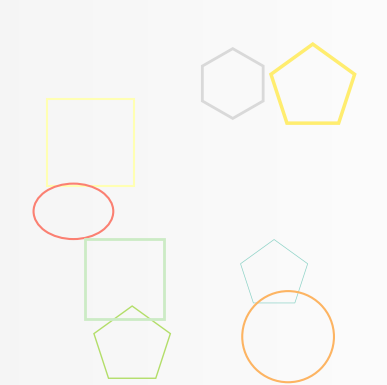[{"shape": "pentagon", "thickness": 0.5, "radius": 0.46, "center": [0.707, 0.287]}, {"shape": "square", "thickness": 1.5, "radius": 0.56, "center": [0.233, 0.63]}, {"shape": "oval", "thickness": 1.5, "radius": 0.51, "center": [0.189, 0.451]}, {"shape": "circle", "thickness": 1.5, "radius": 0.59, "center": [0.743, 0.126]}, {"shape": "pentagon", "thickness": 1, "radius": 0.52, "center": [0.341, 0.101]}, {"shape": "hexagon", "thickness": 2, "radius": 0.45, "center": [0.601, 0.783]}, {"shape": "square", "thickness": 2, "radius": 0.52, "center": [0.321, 0.275]}, {"shape": "pentagon", "thickness": 2.5, "radius": 0.57, "center": [0.807, 0.772]}]